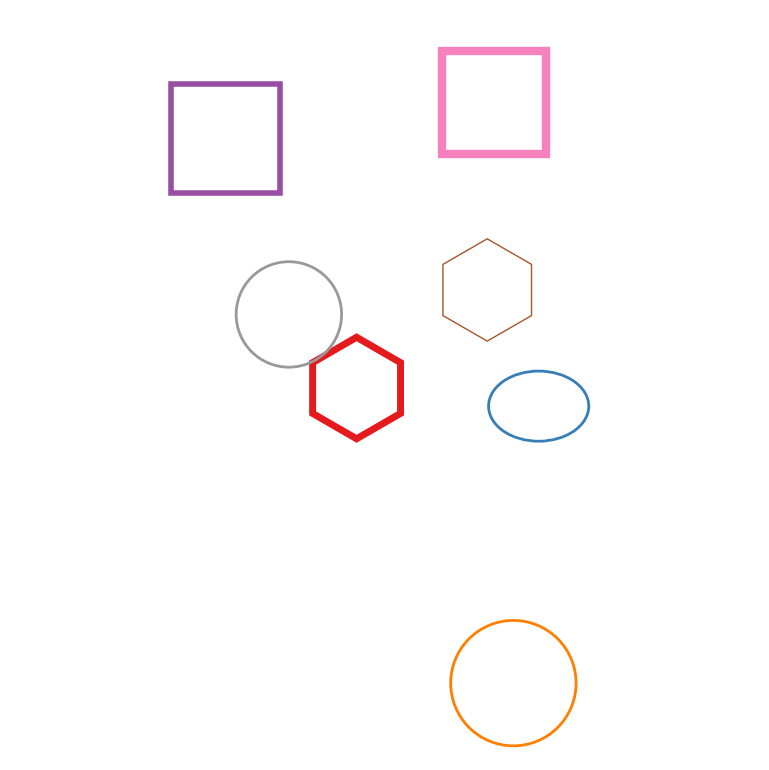[{"shape": "hexagon", "thickness": 2.5, "radius": 0.33, "center": [0.463, 0.496]}, {"shape": "oval", "thickness": 1, "radius": 0.33, "center": [0.7, 0.473]}, {"shape": "square", "thickness": 2, "radius": 0.35, "center": [0.293, 0.82]}, {"shape": "circle", "thickness": 1, "radius": 0.41, "center": [0.667, 0.113]}, {"shape": "hexagon", "thickness": 0.5, "radius": 0.33, "center": [0.633, 0.623]}, {"shape": "square", "thickness": 3, "radius": 0.34, "center": [0.641, 0.867]}, {"shape": "circle", "thickness": 1, "radius": 0.34, "center": [0.375, 0.592]}]